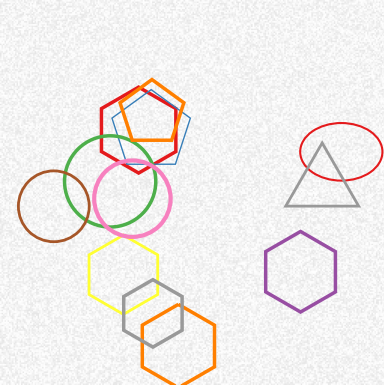[{"shape": "oval", "thickness": 1.5, "radius": 0.53, "center": [0.887, 0.606]}, {"shape": "hexagon", "thickness": 2.5, "radius": 0.56, "center": [0.36, 0.662]}, {"shape": "pentagon", "thickness": 1, "radius": 0.54, "center": [0.393, 0.66]}, {"shape": "circle", "thickness": 2.5, "radius": 0.59, "center": [0.286, 0.529]}, {"shape": "hexagon", "thickness": 2.5, "radius": 0.52, "center": [0.781, 0.294]}, {"shape": "pentagon", "thickness": 2.5, "radius": 0.44, "center": [0.395, 0.706]}, {"shape": "hexagon", "thickness": 2.5, "radius": 0.54, "center": [0.463, 0.101]}, {"shape": "hexagon", "thickness": 2, "radius": 0.51, "center": [0.32, 0.286]}, {"shape": "circle", "thickness": 2, "radius": 0.46, "center": [0.14, 0.464]}, {"shape": "circle", "thickness": 3, "radius": 0.5, "center": [0.344, 0.484]}, {"shape": "triangle", "thickness": 2, "radius": 0.55, "center": [0.837, 0.519]}, {"shape": "hexagon", "thickness": 2.5, "radius": 0.44, "center": [0.397, 0.186]}]